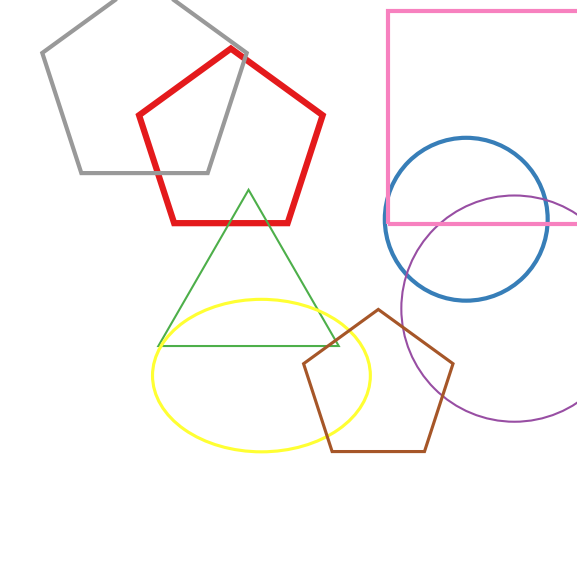[{"shape": "pentagon", "thickness": 3, "radius": 0.84, "center": [0.4, 0.748]}, {"shape": "circle", "thickness": 2, "radius": 0.71, "center": [0.807, 0.62]}, {"shape": "triangle", "thickness": 1, "radius": 0.9, "center": [0.43, 0.49]}, {"shape": "circle", "thickness": 1, "radius": 0.98, "center": [0.891, 0.465]}, {"shape": "oval", "thickness": 1.5, "radius": 0.94, "center": [0.453, 0.349]}, {"shape": "pentagon", "thickness": 1.5, "radius": 0.68, "center": [0.655, 0.327]}, {"shape": "square", "thickness": 2, "radius": 0.92, "center": [0.856, 0.796]}, {"shape": "pentagon", "thickness": 2, "radius": 0.93, "center": [0.25, 0.85]}]